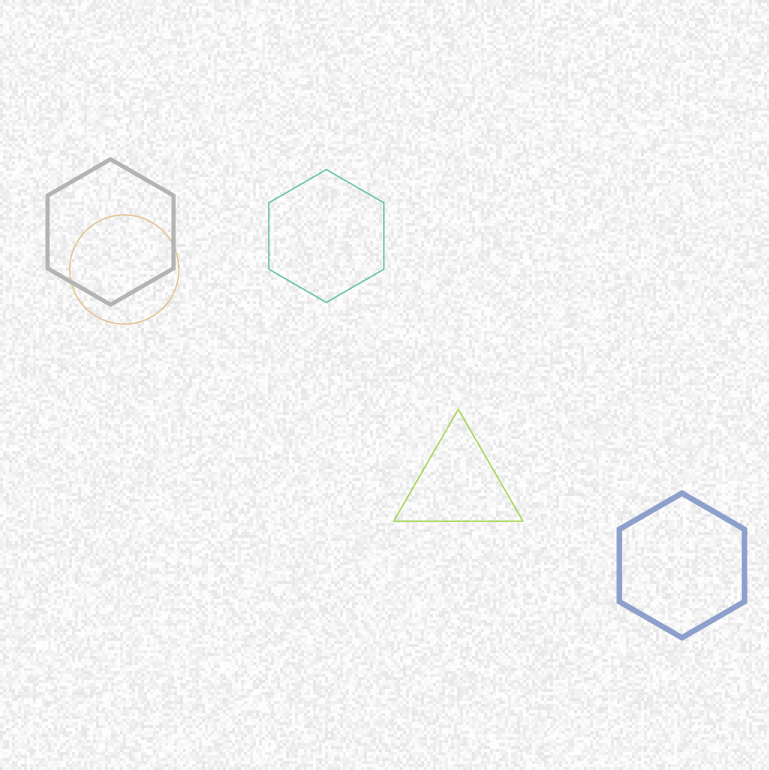[{"shape": "hexagon", "thickness": 0.5, "radius": 0.43, "center": [0.424, 0.694]}, {"shape": "hexagon", "thickness": 2, "radius": 0.47, "center": [0.886, 0.266]}, {"shape": "triangle", "thickness": 0.5, "radius": 0.48, "center": [0.595, 0.372]}, {"shape": "circle", "thickness": 0.5, "radius": 0.35, "center": [0.161, 0.65]}, {"shape": "hexagon", "thickness": 1.5, "radius": 0.47, "center": [0.144, 0.699]}]